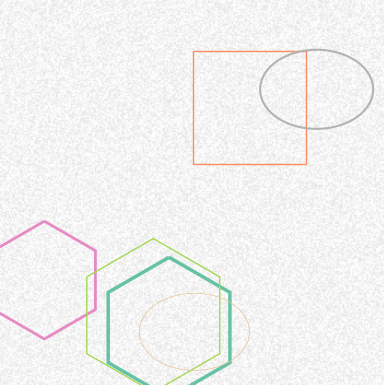[{"shape": "hexagon", "thickness": 2.5, "radius": 0.91, "center": [0.439, 0.149]}, {"shape": "square", "thickness": 1, "radius": 0.73, "center": [0.649, 0.72]}, {"shape": "hexagon", "thickness": 2, "radius": 0.76, "center": [0.115, 0.273]}, {"shape": "hexagon", "thickness": 1, "radius": 1.0, "center": [0.398, 0.181]}, {"shape": "oval", "thickness": 0.5, "radius": 0.72, "center": [0.505, 0.138]}, {"shape": "oval", "thickness": 1.5, "radius": 0.73, "center": [0.822, 0.768]}]